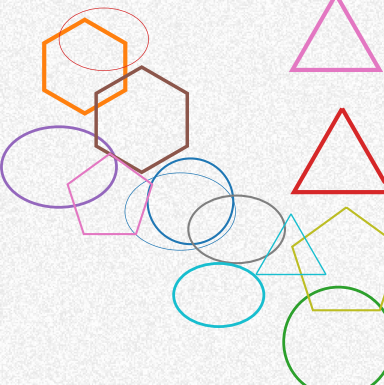[{"shape": "oval", "thickness": 0.5, "radius": 0.72, "center": [0.468, 0.451]}, {"shape": "circle", "thickness": 1.5, "radius": 0.56, "center": [0.495, 0.477]}, {"shape": "hexagon", "thickness": 3, "radius": 0.61, "center": [0.22, 0.827]}, {"shape": "circle", "thickness": 2, "radius": 0.71, "center": [0.879, 0.112]}, {"shape": "oval", "thickness": 0.5, "radius": 0.58, "center": [0.27, 0.898]}, {"shape": "triangle", "thickness": 3, "radius": 0.72, "center": [0.889, 0.573]}, {"shape": "oval", "thickness": 2, "radius": 0.75, "center": [0.153, 0.566]}, {"shape": "hexagon", "thickness": 2.5, "radius": 0.68, "center": [0.368, 0.689]}, {"shape": "triangle", "thickness": 3, "radius": 0.65, "center": [0.873, 0.884]}, {"shape": "pentagon", "thickness": 1.5, "radius": 0.58, "center": [0.285, 0.485]}, {"shape": "oval", "thickness": 1.5, "radius": 0.63, "center": [0.615, 0.404]}, {"shape": "pentagon", "thickness": 1.5, "radius": 0.74, "center": [0.9, 0.314]}, {"shape": "triangle", "thickness": 1, "radius": 0.52, "center": [0.756, 0.339]}, {"shape": "oval", "thickness": 2, "radius": 0.59, "center": [0.568, 0.234]}]